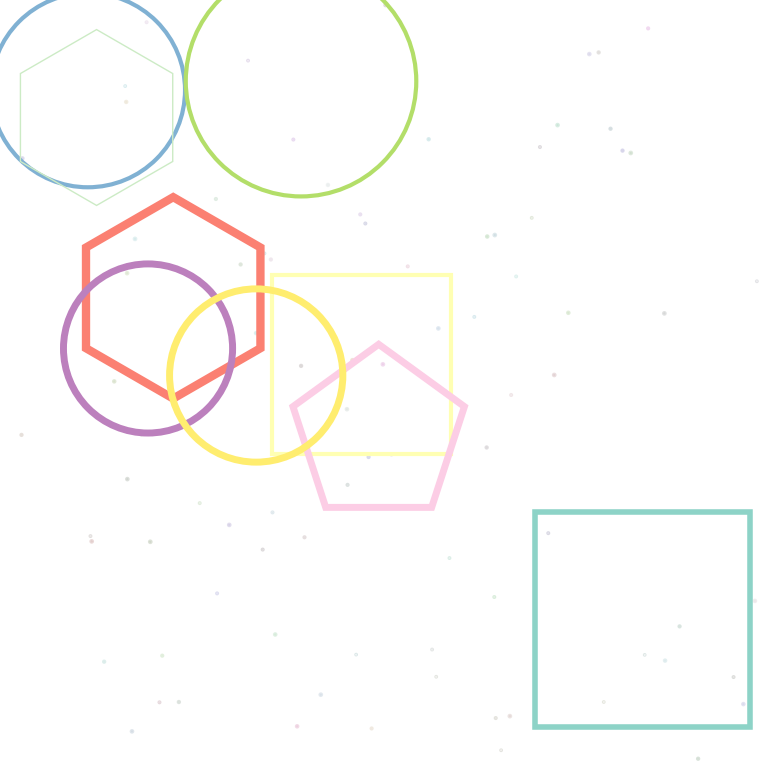[{"shape": "square", "thickness": 2, "radius": 0.7, "center": [0.835, 0.195]}, {"shape": "square", "thickness": 1.5, "radius": 0.58, "center": [0.47, 0.527]}, {"shape": "hexagon", "thickness": 3, "radius": 0.65, "center": [0.225, 0.613]}, {"shape": "circle", "thickness": 1.5, "radius": 0.63, "center": [0.114, 0.883]}, {"shape": "circle", "thickness": 1.5, "radius": 0.75, "center": [0.391, 0.895]}, {"shape": "pentagon", "thickness": 2.5, "radius": 0.59, "center": [0.492, 0.436]}, {"shape": "circle", "thickness": 2.5, "radius": 0.55, "center": [0.192, 0.547]}, {"shape": "hexagon", "thickness": 0.5, "radius": 0.57, "center": [0.125, 0.847]}, {"shape": "circle", "thickness": 2.5, "radius": 0.56, "center": [0.333, 0.512]}]